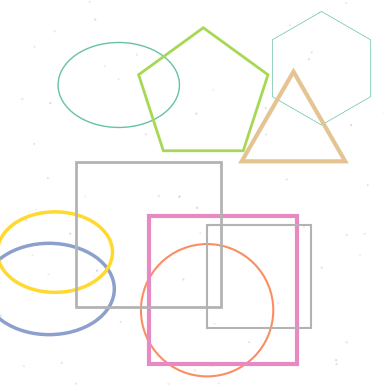[{"shape": "hexagon", "thickness": 0.5, "radius": 0.74, "center": [0.835, 0.823]}, {"shape": "oval", "thickness": 1, "radius": 0.79, "center": [0.308, 0.779]}, {"shape": "circle", "thickness": 1.5, "radius": 0.86, "center": [0.538, 0.194]}, {"shape": "oval", "thickness": 2.5, "radius": 0.85, "center": [0.127, 0.249]}, {"shape": "square", "thickness": 3, "radius": 0.96, "center": [0.579, 0.247]}, {"shape": "pentagon", "thickness": 2, "radius": 0.88, "center": [0.528, 0.751]}, {"shape": "oval", "thickness": 2.5, "radius": 0.75, "center": [0.143, 0.345]}, {"shape": "triangle", "thickness": 3, "radius": 0.78, "center": [0.762, 0.659]}, {"shape": "square", "thickness": 1.5, "radius": 0.67, "center": [0.673, 0.282]}, {"shape": "square", "thickness": 2, "radius": 0.94, "center": [0.385, 0.39]}]